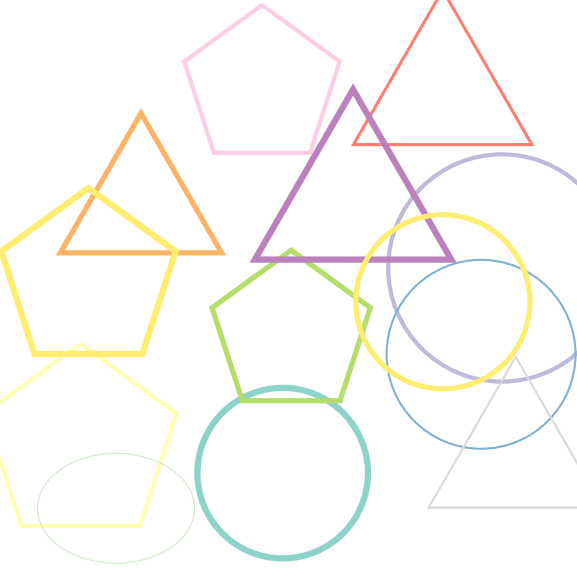[{"shape": "circle", "thickness": 3, "radius": 0.74, "center": [0.49, 0.18]}, {"shape": "pentagon", "thickness": 2, "radius": 0.87, "center": [0.14, 0.23]}, {"shape": "circle", "thickness": 2, "radius": 0.98, "center": [0.869, 0.535]}, {"shape": "triangle", "thickness": 1.5, "radius": 0.89, "center": [0.767, 0.838]}, {"shape": "circle", "thickness": 1, "radius": 0.82, "center": [0.833, 0.386]}, {"shape": "triangle", "thickness": 2.5, "radius": 0.81, "center": [0.244, 0.642]}, {"shape": "pentagon", "thickness": 2.5, "radius": 0.72, "center": [0.504, 0.422]}, {"shape": "pentagon", "thickness": 2, "radius": 0.71, "center": [0.454, 0.849]}, {"shape": "triangle", "thickness": 1, "radius": 0.87, "center": [0.893, 0.207]}, {"shape": "triangle", "thickness": 3, "radius": 0.98, "center": [0.611, 0.648]}, {"shape": "oval", "thickness": 0.5, "radius": 0.68, "center": [0.201, 0.119]}, {"shape": "pentagon", "thickness": 3, "radius": 0.79, "center": [0.153, 0.515]}, {"shape": "circle", "thickness": 2.5, "radius": 0.75, "center": [0.767, 0.477]}]